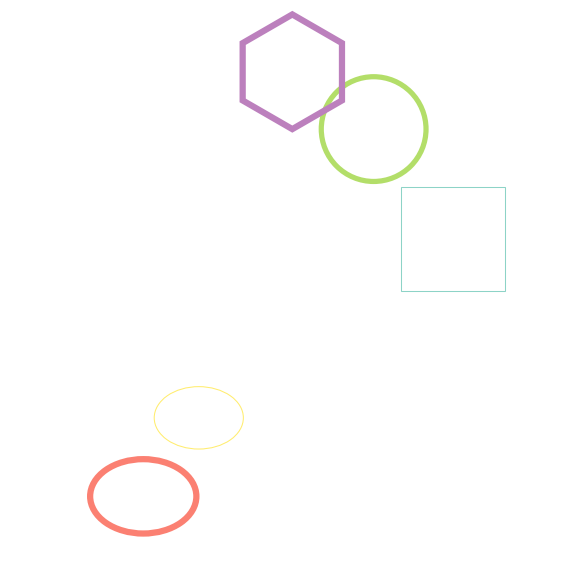[{"shape": "square", "thickness": 0.5, "radius": 0.45, "center": [0.785, 0.585]}, {"shape": "oval", "thickness": 3, "radius": 0.46, "center": [0.248, 0.14]}, {"shape": "circle", "thickness": 2.5, "radius": 0.45, "center": [0.647, 0.776]}, {"shape": "hexagon", "thickness": 3, "radius": 0.5, "center": [0.506, 0.875]}, {"shape": "oval", "thickness": 0.5, "radius": 0.39, "center": [0.344, 0.276]}]